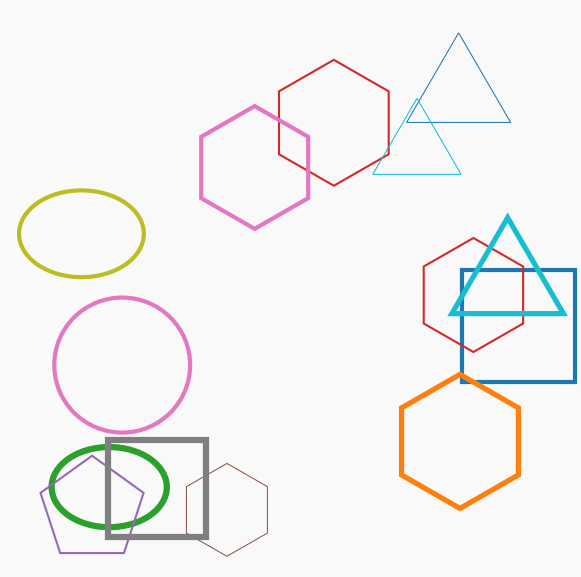[{"shape": "square", "thickness": 2, "radius": 0.48, "center": [0.892, 0.435]}, {"shape": "triangle", "thickness": 0.5, "radius": 0.52, "center": [0.789, 0.839]}, {"shape": "hexagon", "thickness": 2.5, "radius": 0.58, "center": [0.791, 0.235]}, {"shape": "oval", "thickness": 3, "radius": 0.5, "center": [0.188, 0.156]}, {"shape": "hexagon", "thickness": 1, "radius": 0.54, "center": [0.574, 0.787]}, {"shape": "hexagon", "thickness": 1, "radius": 0.49, "center": [0.814, 0.488]}, {"shape": "pentagon", "thickness": 1, "radius": 0.47, "center": [0.158, 0.117]}, {"shape": "hexagon", "thickness": 0.5, "radius": 0.4, "center": [0.39, 0.116]}, {"shape": "circle", "thickness": 2, "radius": 0.58, "center": [0.21, 0.367]}, {"shape": "hexagon", "thickness": 2, "radius": 0.53, "center": [0.438, 0.709]}, {"shape": "square", "thickness": 3, "radius": 0.42, "center": [0.271, 0.153]}, {"shape": "oval", "thickness": 2, "radius": 0.54, "center": [0.14, 0.594]}, {"shape": "triangle", "thickness": 2.5, "radius": 0.55, "center": [0.873, 0.511]}, {"shape": "triangle", "thickness": 0.5, "radius": 0.44, "center": [0.717, 0.741]}]